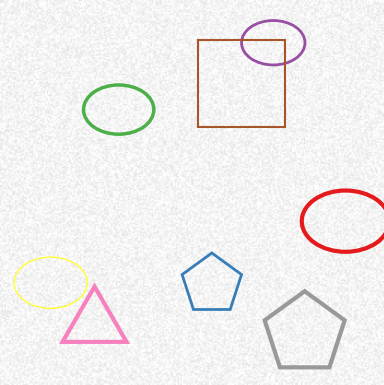[{"shape": "oval", "thickness": 3, "radius": 0.57, "center": [0.897, 0.426]}, {"shape": "pentagon", "thickness": 2, "radius": 0.41, "center": [0.55, 0.262]}, {"shape": "oval", "thickness": 2.5, "radius": 0.46, "center": [0.308, 0.715]}, {"shape": "oval", "thickness": 2, "radius": 0.41, "center": [0.71, 0.889]}, {"shape": "oval", "thickness": 1, "radius": 0.47, "center": [0.132, 0.266]}, {"shape": "square", "thickness": 1.5, "radius": 0.56, "center": [0.628, 0.783]}, {"shape": "triangle", "thickness": 3, "radius": 0.48, "center": [0.246, 0.16]}, {"shape": "pentagon", "thickness": 3, "radius": 0.55, "center": [0.791, 0.134]}]